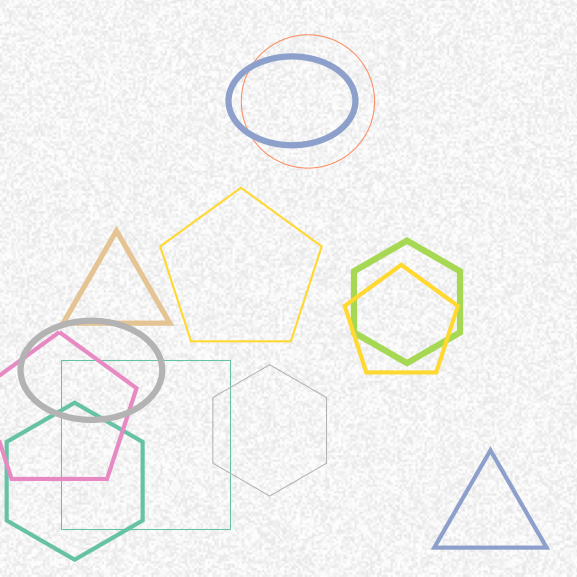[{"shape": "hexagon", "thickness": 2, "radius": 0.68, "center": [0.129, 0.166]}, {"shape": "square", "thickness": 0.5, "radius": 0.73, "center": [0.252, 0.23]}, {"shape": "circle", "thickness": 0.5, "radius": 0.58, "center": [0.533, 0.823]}, {"shape": "triangle", "thickness": 2, "radius": 0.56, "center": [0.849, 0.107]}, {"shape": "oval", "thickness": 3, "radius": 0.55, "center": [0.506, 0.825]}, {"shape": "pentagon", "thickness": 2, "radius": 0.7, "center": [0.103, 0.284]}, {"shape": "hexagon", "thickness": 3, "radius": 0.53, "center": [0.705, 0.476]}, {"shape": "pentagon", "thickness": 1, "radius": 0.74, "center": [0.417, 0.527]}, {"shape": "pentagon", "thickness": 2, "radius": 0.52, "center": [0.695, 0.438]}, {"shape": "triangle", "thickness": 2.5, "radius": 0.53, "center": [0.202, 0.493]}, {"shape": "hexagon", "thickness": 0.5, "radius": 0.57, "center": [0.467, 0.254]}, {"shape": "oval", "thickness": 3, "radius": 0.61, "center": [0.158, 0.358]}]